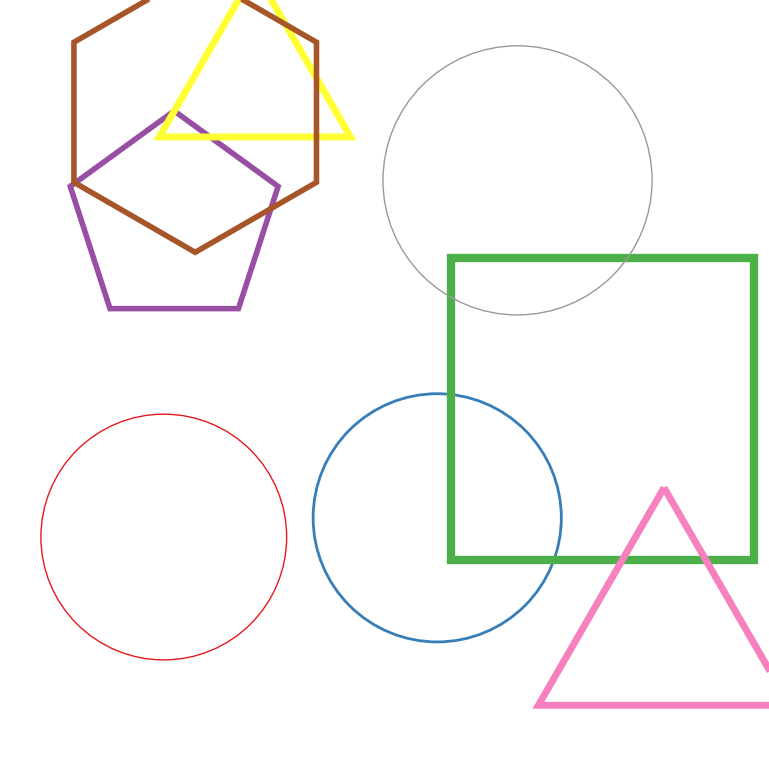[{"shape": "circle", "thickness": 0.5, "radius": 0.8, "center": [0.213, 0.303]}, {"shape": "circle", "thickness": 1, "radius": 0.81, "center": [0.568, 0.328]}, {"shape": "square", "thickness": 3, "radius": 0.98, "center": [0.782, 0.469]}, {"shape": "pentagon", "thickness": 2, "radius": 0.71, "center": [0.226, 0.714]}, {"shape": "triangle", "thickness": 2.5, "radius": 0.72, "center": [0.331, 0.894]}, {"shape": "hexagon", "thickness": 2, "radius": 0.91, "center": [0.254, 0.854]}, {"shape": "triangle", "thickness": 2.5, "radius": 0.94, "center": [0.862, 0.178]}, {"shape": "circle", "thickness": 0.5, "radius": 0.87, "center": [0.672, 0.766]}]